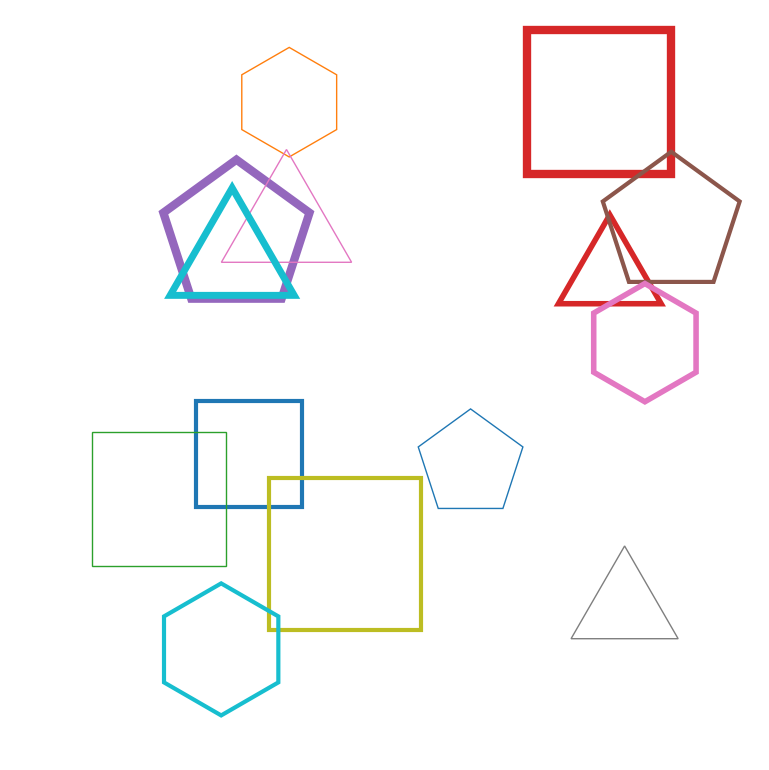[{"shape": "square", "thickness": 1.5, "radius": 0.34, "center": [0.324, 0.41]}, {"shape": "pentagon", "thickness": 0.5, "radius": 0.36, "center": [0.611, 0.397]}, {"shape": "hexagon", "thickness": 0.5, "radius": 0.36, "center": [0.376, 0.867]}, {"shape": "square", "thickness": 0.5, "radius": 0.44, "center": [0.207, 0.352]}, {"shape": "square", "thickness": 3, "radius": 0.47, "center": [0.778, 0.868]}, {"shape": "triangle", "thickness": 2, "radius": 0.38, "center": [0.792, 0.644]}, {"shape": "pentagon", "thickness": 3, "radius": 0.5, "center": [0.307, 0.693]}, {"shape": "pentagon", "thickness": 1.5, "radius": 0.47, "center": [0.872, 0.709]}, {"shape": "hexagon", "thickness": 2, "radius": 0.38, "center": [0.838, 0.555]}, {"shape": "triangle", "thickness": 0.5, "radius": 0.49, "center": [0.372, 0.708]}, {"shape": "triangle", "thickness": 0.5, "radius": 0.4, "center": [0.811, 0.211]}, {"shape": "square", "thickness": 1.5, "radius": 0.49, "center": [0.448, 0.281]}, {"shape": "triangle", "thickness": 2.5, "radius": 0.47, "center": [0.301, 0.663]}, {"shape": "hexagon", "thickness": 1.5, "radius": 0.43, "center": [0.287, 0.157]}]